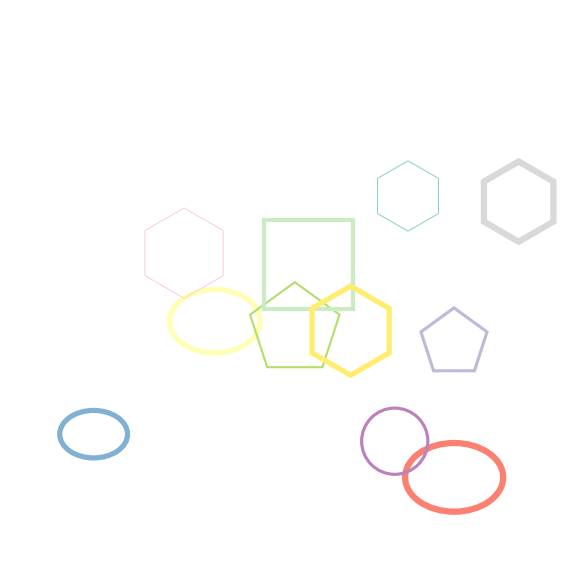[{"shape": "hexagon", "thickness": 0.5, "radius": 0.3, "center": [0.706, 0.66]}, {"shape": "oval", "thickness": 2.5, "radius": 0.39, "center": [0.372, 0.443]}, {"shape": "pentagon", "thickness": 1.5, "radius": 0.3, "center": [0.786, 0.406]}, {"shape": "oval", "thickness": 3, "radius": 0.42, "center": [0.786, 0.173]}, {"shape": "oval", "thickness": 2.5, "radius": 0.29, "center": [0.162, 0.247]}, {"shape": "pentagon", "thickness": 1, "radius": 0.41, "center": [0.51, 0.429]}, {"shape": "hexagon", "thickness": 0.5, "radius": 0.39, "center": [0.319, 0.561]}, {"shape": "hexagon", "thickness": 3, "radius": 0.35, "center": [0.898, 0.65]}, {"shape": "circle", "thickness": 1.5, "radius": 0.29, "center": [0.684, 0.235]}, {"shape": "square", "thickness": 2, "radius": 0.39, "center": [0.534, 0.541]}, {"shape": "hexagon", "thickness": 2.5, "radius": 0.39, "center": [0.607, 0.427]}]